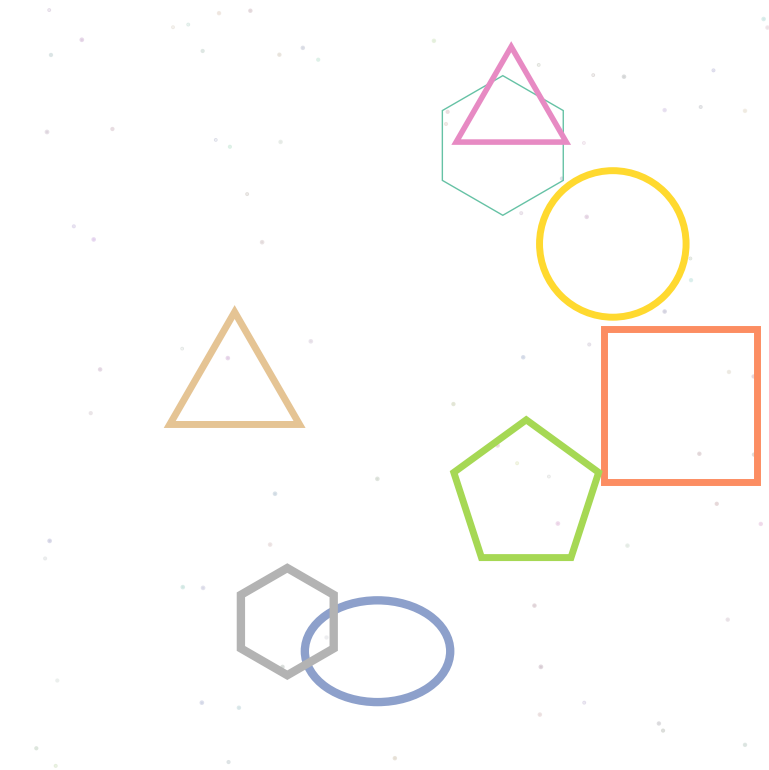[{"shape": "hexagon", "thickness": 0.5, "radius": 0.45, "center": [0.653, 0.811]}, {"shape": "square", "thickness": 2.5, "radius": 0.5, "center": [0.884, 0.474]}, {"shape": "oval", "thickness": 3, "radius": 0.47, "center": [0.49, 0.154]}, {"shape": "triangle", "thickness": 2, "radius": 0.41, "center": [0.664, 0.857]}, {"shape": "pentagon", "thickness": 2.5, "radius": 0.49, "center": [0.683, 0.356]}, {"shape": "circle", "thickness": 2.5, "radius": 0.48, "center": [0.796, 0.683]}, {"shape": "triangle", "thickness": 2.5, "radius": 0.49, "center": [0.305, 0.497]}, {"shape": "hexagon", "thickness": 3, "radius": 0.35, "center": [0.373, 0.193]}]